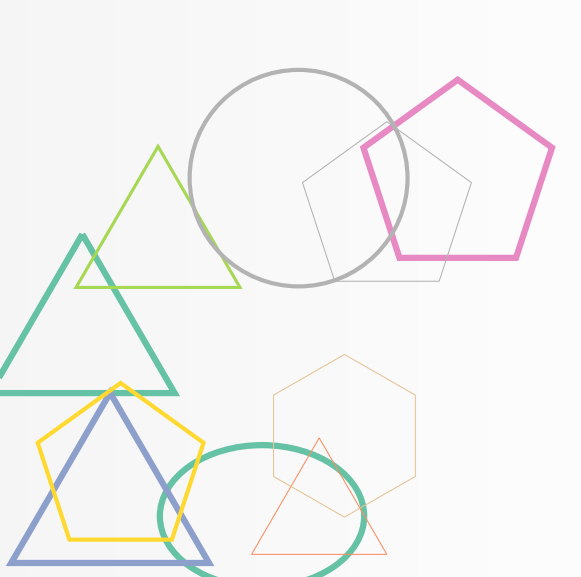[{"shape": "triangle", "thickness": 3, "radius": 0.92, "center": [0.142, 0.41]}, {"shape": "oval", "thickness": 3, "radius": 0.88, "center": [0.451, 0.105]}, {"shape": "triangle", "thickness": 0.5, "radius": 0.67, "center": [0.549, 0.106]}, {"shape": "triangle", "thickness": 3, "radius": 0.98, "center": [0.189, 0.123]}, {"shape": "pentagon", "thickness": 3, "radius": 0.85, "center": [0.788, 0.691]}, {"shape": "triangle", "thickness": 1.5, "radius": 0.81, "center": [0.272, 0.583]}, {"shape": "pentagon", "thickness": 2, "radius": 0.75, "center": [0.208, 0.186]}, {"shape": "hexagon", "thickness": 0.5, "radius": 0.7, "center": [0.593, 0.245]}, {"shape": "pentagon", "thickness": 0.5, "radius": 0.76, "center": [0.666, 0.636]}, {"shape": "circle", "thickness": 2, "radius": 0.94, "center": [0.514, 0.691]}]